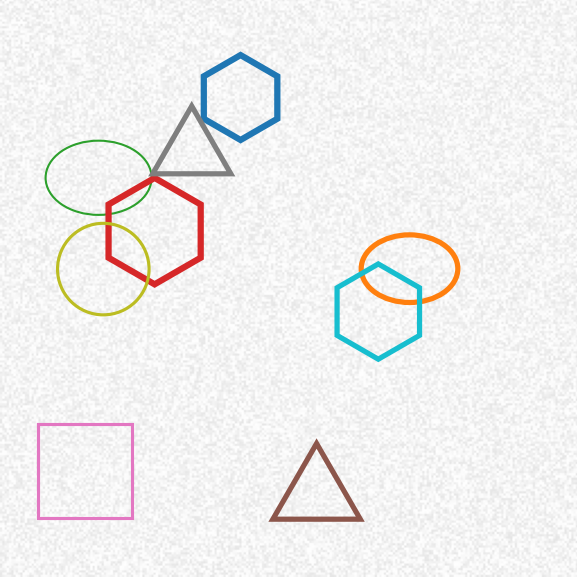[{"shape": "hexagon", "thickness": 3, "radius": 0.37, "center": [0.417, 0.83]}, {"shape": "oval", "thickness": 2.5, "radius": 0.42, "center": [0.709, 0.534]}, {"shape": "oval", "thickness": 1, "radius": 0.46, "center": [0.171, 0.691]}, {"shape": "hexagon", "thickness": 3, "radius": 0.46, "center": [0.268, 0.599]}, {"shape": "triangle", "thickness": 2.5, "radius": 0.44, "center": [0.548, 0.144]}, {"shape": "square", "thickness": 1.5, "radius": 0.4, "center": [0.147, 0.183]}, {"shape": "triangle", "thickness": 2.5, "radius": 0.39, "center": [0.332, 0.737]}, {"shape": "circle", "thickness": 1.5, "radius": 0.4, "center": [0.179, 0.533]}, {"shape": "hexagon", "thickness": 2.5, "radius": 0.41, "center": [0.655, 0.46]}]